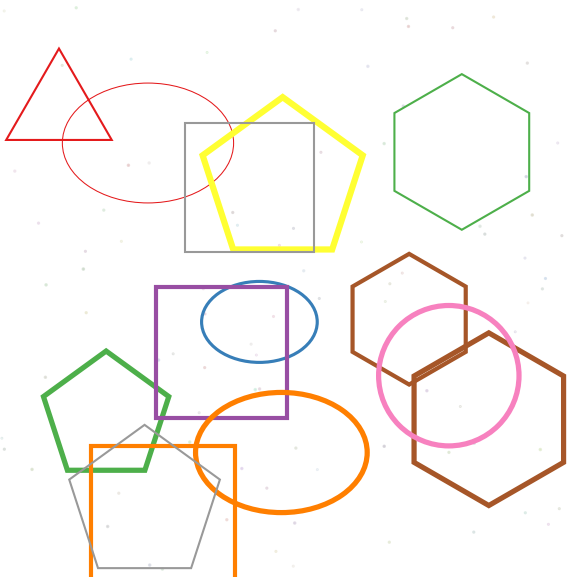[{"shape": "oval", "thickness": 0.5, "radius": 0.74, "center": [0.256, 0.752]}, {"shape": "triangle", "thickness": 1, "radius": 0.53, "center": [0.102, 0.81]}, {"shape": "oval", "thickness": 1.5, "radius": 0.5, "center": [0.449, 0.442]}, {"shape": "pentagon", "thickness": 2.5, "radius": 0.57, "center": [0.184, 0.277]}, {"shape": "hexagon", "thickness": 1, "radius": 0.67, "center": [0.8, 0.736]}, {"shape": "square", "thickness": 2, "radius": 0.57, "center": [0.383, 0.389]}, {"shape": "oval", "thickness": 2.5, "radius": 0.74, "center": [0.487, 0.216]}, {"shape": "square", "thickness": 2, "radius": 0.62, "center": [0.282, 0.102]}, {"shape": "pentagon", "thickness": 3, "radius": 0.73, "center": [0.489, 0.685]}, {"shape": "hexagon", "thickness": 2, "radius": 0.57, "center": [0.708, 0.446]}, {"shape": "hexagon", "thickness": 2.5, "radius": 0.75, "center": [0.846, 0.273]}, {"shape": "circle", "thickness": 2.5, "radius": 0.61, "center": [0.777, 0.349]}, {"shape": "square", "thickness": 1, "radius": 0.56, "center": [0.432, 0.674]}, {"shape": "pentagon", "thickness": 1, "radius": 0.69, "center": [0.25, 0.126]}]